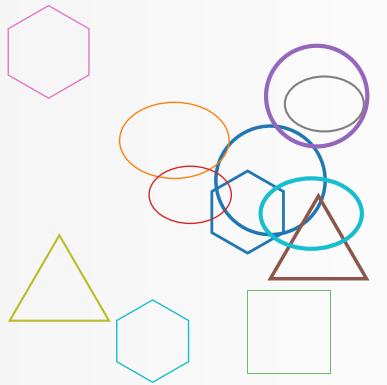[{"shape": "hexagon", "thickness": 2, "radius": 0.53, "center": [0.639, 0.449]}, {"shape": "circle", "thickness": 2.5, "radius": 0.71, "center": [0.698, 0.532]}, {"shape": "oval", "thickness": 1, "radius": 0.71, "center": [0.45, 0.635]}, {"shape": "square", "thickness": 0.5, "radius": 0.54, "center": [0.744, 0.139]}, {"shape": "oval", "thickness": 1, "radius": 0.53, "center": [0.491, 0.494]}, {"shape": "circle", "thickness": 3, "radius": 0.65, "center": [0.817, 0.75]}, {"shape": "triangle", "thickness": 2.5, "radius": 0.72, "center": [0.822, 0.348]}, {"shape": "hexagon", "thickness": 1, "radius": 0.6, "center": [0.125, 0.865]}, {"shape": "oval", "thickness": 1.5, "radius": 0.51, "center": [0.837, 0.73]}, {"shape": "triangle", "thickness": 1.5, "radius": 0.74, "center": [0.153, 0.241]}, {"shape": "hexagon", "thickness": 1, "radius": 0.53, "center": [0.394, 0.114]}, {"shape": "oval", "thickness": 3, "radius": 0.65, "center": [0.803, 0.445]}]